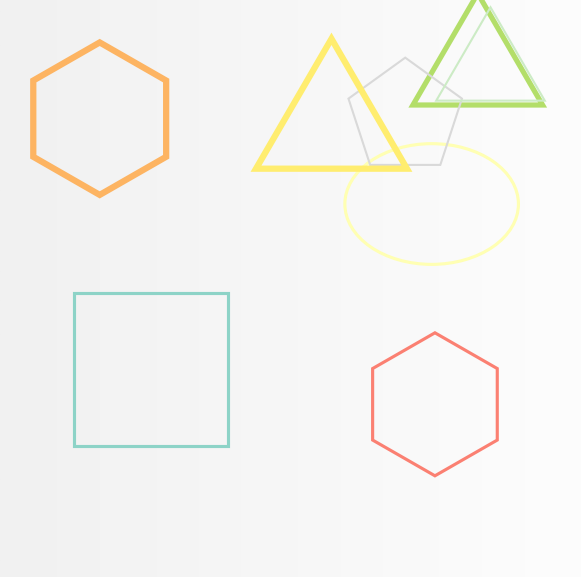[{"shape": "square", "thickness": 1.5, "radius": 0.66, "center": [0.26, 0.359]}, {"shape": "oval", "thickness": 1.5, "radius": 0.75, "center": [0.743, 0.646]}, {"shape": "hexagon", "thickness": 1.5, "radius": 0.62, "center": [0.748, 0.299]}, {"shape": "hexagon", "thickness": 3, "radius": 0.66, "center": [0.172, 0.794]}, {"shape": "triangle", "thickness": 2.5, "radius": 0.64, "center": [0.822, 0.882]}, {"shape": "pentagon", "thickness": 1, "radius": 0.51, "center": [0.697, 0.797]}, {"shape": "triangle", "thickness": 1, "radius": 0.54, "center": [0.844, 0.879]}, {"shape": "triangle", "thickness": 3, "radius": 0.75, "center": [0.57, 0.782]}]